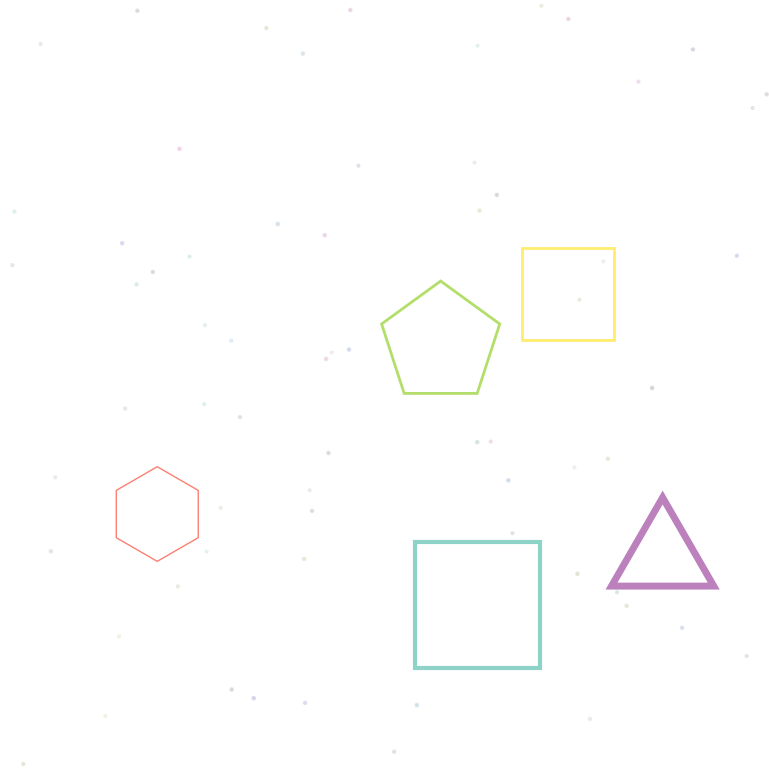[{"shape": "square", "thickness": 1.5, "radius": 0.41, "center": [0.62, 0.214]}, {"shape": "hexagon", "thickness": 0.5, "radius": 0.31, "center": [0.204, 0.332]}, {"shape": "pentagon", "thickness": 1, "radius": 0.4, "center": [0.572, 0.554]}, {"shape": "triangle", "thickness": 2.5, "radius": 0.38, "center": [0.861, 0.277]}, {"shape": "square", "thickness": 1, "radius": 0.3, "center": [0.737, 0.618]}]